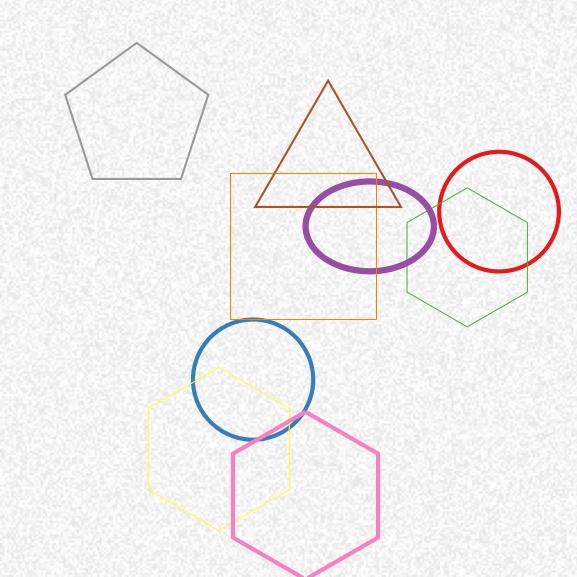[{"shape": "circle", "thickness": 2, "radius": 0.52, "center": [0.864, 0.633]}, {"shape": "circle", "thickness": 2, "radius": 0.52, "center": [0.438, 0.342]}, {"shape": "hexagon", "thickness": 0.5, "radius": 0.6, "center": [0.809, 0.554]}, {"shape": "oval", "thickness": 3, "radius": 0.56, "center": [0.64, 0.607]}, {"shape": "square", "thickness": 0.5, "radius": 0.63, "center": [0.525, 0.574]}, {"shape": "hexagon", "thickness": 0.5, "radius": 0.71, "center": [0.379, 0.222]}, {"shape": "triangle", "thickness": 1, "radius": 0.73, "center": [0.568, 0.714]}, {"shape": "hexagon", "thickness": 2, "radius": 0.73, "center": [0.529, 0.141]}, {"shape": "pentagon", "thickness": 1, "radius": 0.65, "center": [0.237, 0.795]}]